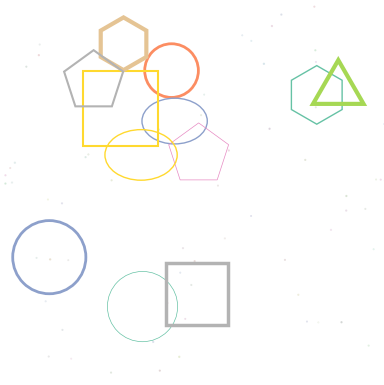[{"shape": "circle", "thickness": 0.5, "radius": 0.46, "center": [0.37, 0.204]}, {"shape": "hexagon", "thickness": 1, "radius": 0.38, "center": [0.823, 0.754]}, {"shape": "circle", "thickness": 2, "radius": 0.35, "center": [0.446, 0.817]}, {"shape": "oval", "thickness": 1, "radius": 0.42, "center": [0.454, 0.686]}, {"shape": "circle", "thickness": 2, "radius": 0.48, "center": [0.128, 0.332]}, {"shape": "pentagon", "thickness": 0.5, "radius": 0.41, "center": [0.516, 0.599]}, {"shape": "triangle", "thickness": 3, "radius": 0.38, "center": [0.879, 0.768]}, {"shape": "oval", "thickness": 1, "radius": 0.47, "center": [0.366, 0.598]}, {"shape": "square", "thickness": 1.5, "radius": 0.49, "center": [0.313, 0.717]}, {"shape": "hexagon", "thickness": 3, "radius": 0.34, "center": [0.321, 0.886]}, {"shape": "square", "thickness": 2.5, "radius": 0.4, "center": [0.512, 0.236]}, {"shape": "pentagon", "thickness": 1.5, "radius": 0.4, "center": [0.243, 0.789]}]